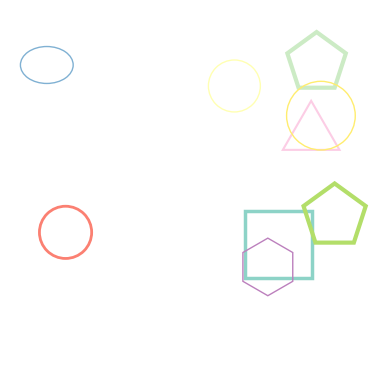[{"shape": "square", "thickness": 2.5, "radius": 0.43, "center": [0.723, 0.364]}, {"shape": "circle", "thickness": 1, "radius": 0.34, "center": [0.609, 0.777]}, {"shape": "circle", "thickness": 2, "radius": 0.34, "center": [0.17, 0.396]}, {"shape": "oval", "thickness": 1, "radius": 0.34, "center": [0.122, 0.831]}, {"shape": "pentagon", "thickness": 3, "radius": 0.42, "center": [0.869, 0.439]}, {"shape": "triangle", "thickness": 1.5, "radius": 0.42, "center": [0.808, 0.653]}, {"shape": "hexagon", "thickness": 1, "radius": 0.37, "center": [0.696, 0.307]}, {"shape": "pentagon", "thickness": 3, "radius": 0.4, "center": [0.822, 0.837]}, {"shape": "circle", "thickness": 1, "radius": 0.45, "center": [0.834, 0.7]}]